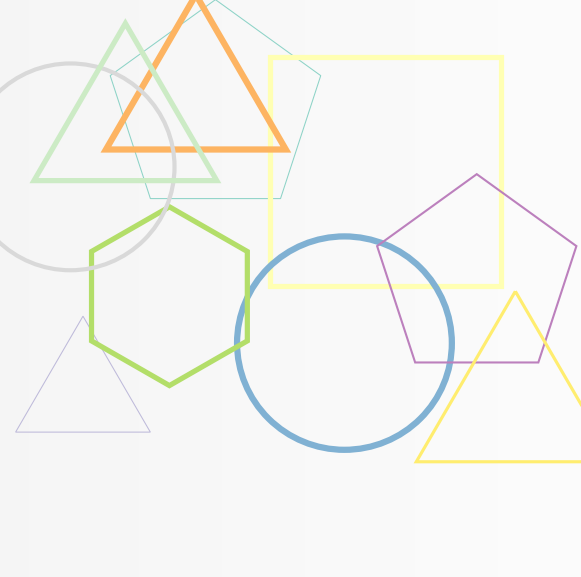[{"shape": "pentagon", "thickness": 0.5, "radius": 0.95, "center": [0.371, 0.809]}, {"shape": "square", "thickness": 2.5, "radius": 0.99, "center": [0.663, 0.702]}, {"shape": "triangle", "thickness": 0.5, "radius": 0.67, "center": [0.143, 0.318]}, {"shape": "circle", "thickness": 3, "radius": 0.92, "center": [0.593, 0.405]}, {"shape": "triangle", "thickness": 3, "radius": 0.89, "center": [0.337, 0.83]}, {"shape": "hexagon", "thickness": 2.5, "radius": 0.77, "center": [0.291, 0.486]}, {"shape": "circle", "thickness": 2, "radius": 0.9, "center": [0.121, 0.71]}, {"shape": "pentagon", "thickness": 1, "radius": 0.9, "center": [0.82, 0.517]}, {"shape": "triangle", "thickness": 2.5, "radius": 0.91, "center": [0.216, 0.777]}, {"shape": "triangle", "thickness": 1.5, "radius": 0.98, "center": [0.887, 0.298]}]